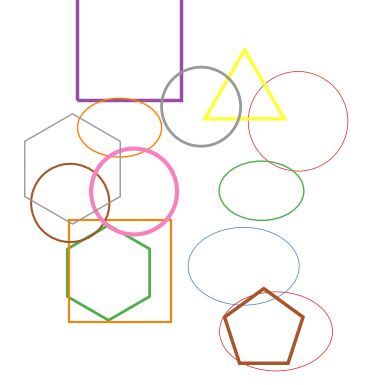[{"shape": "oval", "thickness": 0.5, "radius": 0.73, "center": [0.717, 0.139]}, {"shape": "circle", "thickness": 0.5, "radius": 0.65, "center": [0.774, 0.685]}, {"shape": "oval", "thickness": 0.5, "radius": 0.72, "center": [0.633, 0.308]}, {"shape": "oval", "thickness": 1, "radius": 0.55, "center": [0.679, 0.504]}, {"shape": "hexagon", "thickness": 2, "radius": 0.62, "center": [0.282, 0.292]}, {"shape": "square", "thickness": 2.5, "radius": 0.68, "center": [0.334, 0.874]}, {"shape": "oval", "thickness": 1, "radius": 0.55, "center": [0.311, 0.668]}, {"shape": "square", "thickness": 1.5, "radius": 0.66, "center": [0.311, 0.297]}, {"shape": "triangle", "thickness": 2.5, "radius": 0.6, "center": [0.635, 0.751]}, {"shape": "circle", "thickness": 1.5, "radius": 0.51, "center": [0.182, 0.473]}, {"shape": "pentagon", "thickness": 2.5, "radius": 0.54, "center": [0.685, 0.143]}, {"shape": "circle", "thickness": 3, "radius": 0.56, "center": [0.348, 0.503]}, {"shape": "hexagon", "thickness": 1, "radius": 0.72, "center": [0.188, 0.561]}, {"shape": "circle", "thickness": 2, "radius": 0.51, "center": [0.522, 0.723]}]